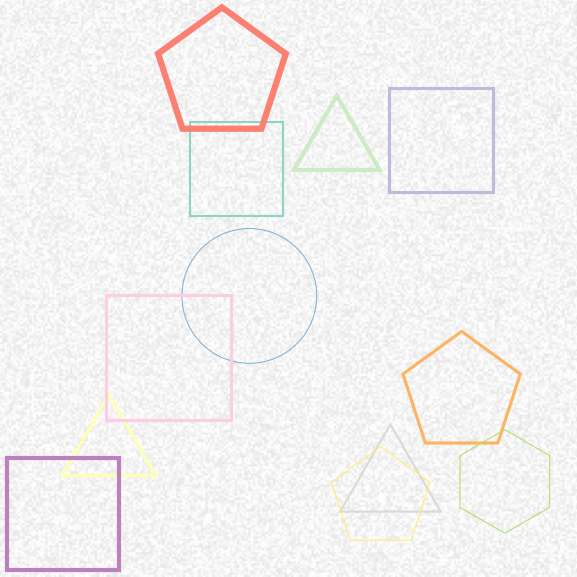[{"shape": "square", "thickness": 1, "radius": 0.4, "center": [0.409, 0.706]}, {"shape": "triangle", "thickness": 1.5, "radius": 0.47, "center": [0.189, 0.223]}, {"shape": "square", "thickness": 1.5, "radius": 0.45, "center": [0.764, 0.757]}, {"shape": "pentagon", "thickness": 3, "radius": 0.58, "center": [0.384, 0.87]}, {"shape": "circle", "thickness": 0.5, "radius": 0.58, "center": [0.432, 0.487]}, {"shape": "pentagon", "thickness": 1.5, "radius": 0.53, "center": [0.799, 0.318]}, {"shape": "hexagon", "thickness": 0.5, "radius": 0.45, "center": [0.874, 0.165]}, {"shape": "square", "thickness": 1.5, "radius": 0.54, "center": [0.292, 0.381]}, {"shape": "triangle", "thickness": 1, "radius": 0.5, "center": [0.676, 0.163]}, {"shape": "square", "thickness": 2, "radius": 0.48, "center": [0.109, 0.109]}, {"shape": "triangle", "thickness": 2, "radius": 0.43, "center": [0.583, 0.748]}, {"shape": "pentagon", "thickness": 0.5, "radius": 0.45, "center": [0.659, 0.136]}]